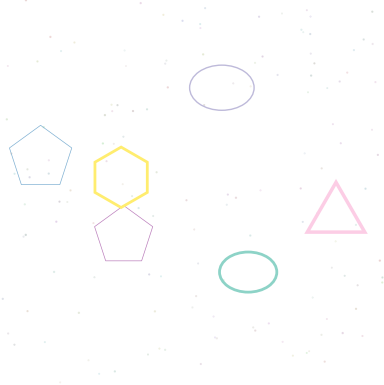[{"shape": "oval", "thickness": 2, "radius": 0.37, "center": [0.645, 0.293]}, {"shape": "oval", "thickness": 1, "radius": 0.42, "center": [0.576, 0.772]}, {"shape": "pentagon", "thickness": 0.5, "radius": 0.43, "center": [0.105, 0.589]}, {"shape": "triangle", "thickness": 2.5, "radius": 0.43, "center": [0.873, 0.44]}, {"shape": "pentagon", "thickness": 0.5, "radius": 0.4, "center": [0.321, 0.387]}, {"shape": "hexagon", "thickness": 2, "radius": 0.39, "center": [0.315, 0.539]}]